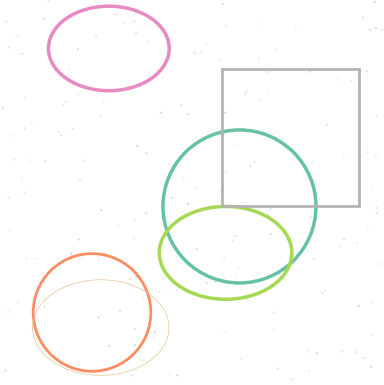[{"shape": "circle", "thickness": 2.5, "radius": 0.99, "center": [0.622, 0.464]}, {"shape": "circle", "thickness": 2, "radius": 0.76, "center": [0.239, 0.188]}, {"shape": "oval", "thickness": 2.5, "radius": 0.78, "center": [0.283, 0.874]}, {"shape": "oval", "thickness": 2.5, "radius": 0.86, "center": [0.586, 0.343]}, {"shape": "oval", "thickness": 0.5, "radius": 0.89, "center": [0.262, 0.149]}, {"shape": "square", "thickness": 2, "radius": 0.89, "center": [0.754, 0.643]}]